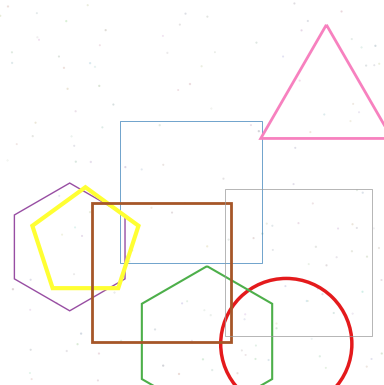[{"shape": "circle", "thickness": 2.5, "radius": 0.85, "center": [0.744, 0.106]}, {"shape": "square", "thickness": 0.5, "radius": 0.92, "center": [0.497, 0.502]}, {"shape": "hexagon", "thickness": 1.5, "radius": 0.98, "center": [0.538, 0.113]}, {"shape": "hexagon", "thickness": 1, "radius": 0.83, "center": [0.181, 0.359]}, {"shape": "pentagon", "thickness": 3, "radius": 0.72, "center": [0.222, 0.369]}, {"shape": "square", "thickness": 2, "radius": 0.9, "center": [0.42, 0.293]}, {"shape": "triangle", "thickness": 2, "radius": 0.98, "center": [0.848, 0.739]}, {"shape": "square", "thickness": 0.5, "radius": 0.95, "center": [0.775, 0.319]}]